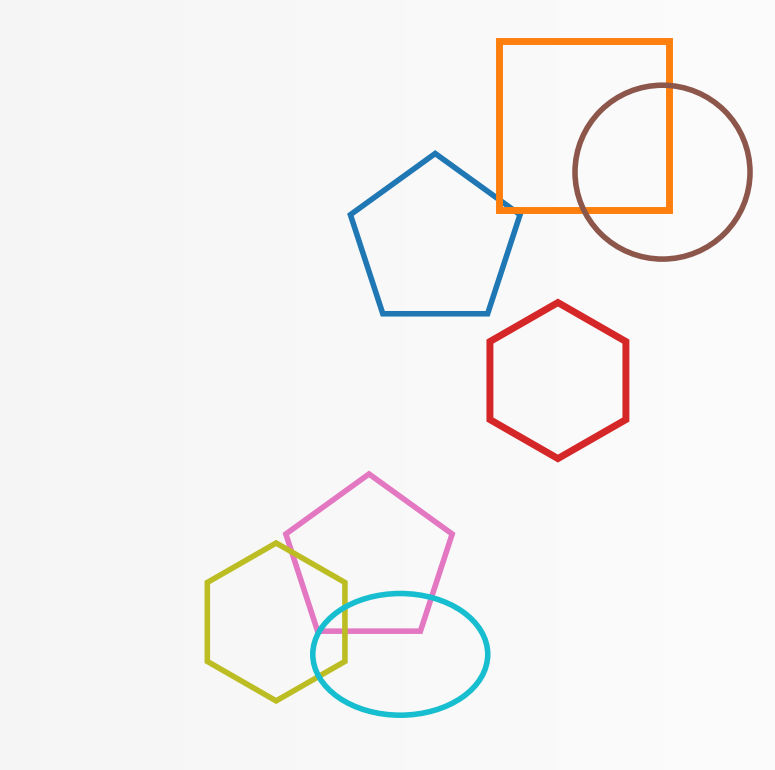[{"shape": "pentagon", "thickness": 2, "radius": 0.58, "center": [0.562, 0.686]}, {"shape": "square", "thickness": 2.5, "radius": 0.55, "center": [0.754, 0.837]}, {"shape": "hexagon", "thickness": 2.5, "radius": 0.51, "center": [0.72, 0.506]}, {"shape": "circle", "thickness": 2, "radius": 0.56, "center": [0.855, 0.776]}, {"shape": "pentagon", "thickness": 2, "radius": 0.56, "center": [0.476, 0.272]}, {"shape": "hexagon", "thickness": 2, "radius": 0.51, "center": [0.356, 0.192]}, {"shape": "oval", "thickness": 2, "radius": 0.56, "center": [0.516, 0.15]}]